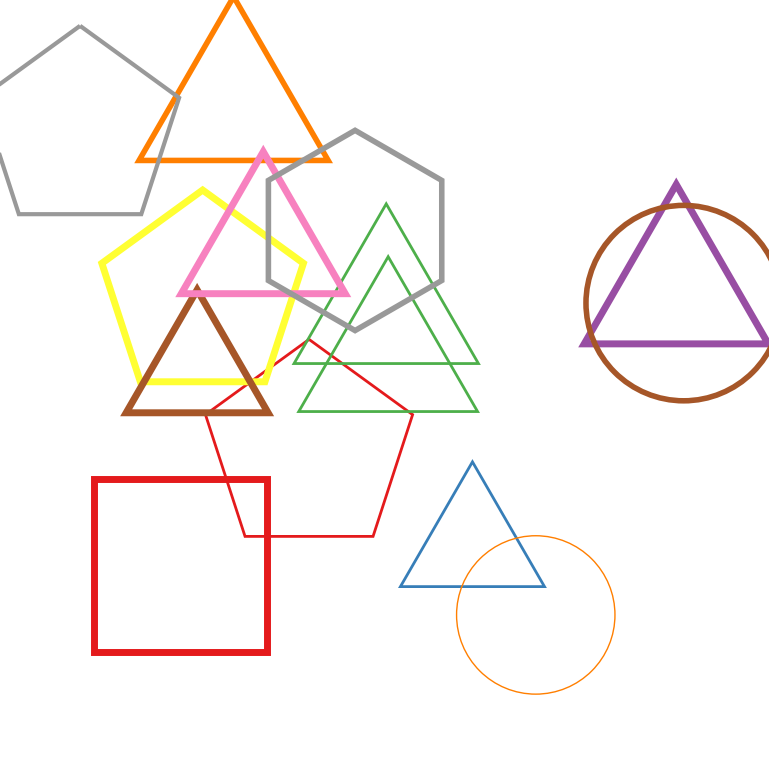[{"shape": "pentagon", "thickness": 1, "radius": 0.71, "center": [0.401, 0.418]}, {"shape": "square", "thickness": 2.5, "radius": 0.56, "center": [0.234, 0.266]}, {"shape": "triangle", "thickness": 1, "radius": 0.54, "center": [0.614, 0.292]}, {"shape": "triangle", "thickness": 1, "radius": 0.67, "center": [0.504, 0.533]}, {"shape": "triangle", "thickness": 1, "radius": 0.69, "center": [0.502, 0.597]}, {"shape": "triangle", "thickness": 2.5, "radius": 0.69, "center": [0.878, 0.622]}, {"shape": "triangle", "thickness": 2, "radius": 0.71, "center": [0.303, 0.863]}, {"shape": "circle", "thickness": 0.5, "radius": 0.51, "center": [0.696, 0.201]}, {"shape": "pentagon", "thickness": 2.5, "radius": 0.69, "center": [0.263, 0.616]}, {"shape": "triangle", "thickness": 2.5, "radius": 0.53, "center": [0.256, 0.517]}, {"shape": "circle", "thickness": 2, "radius": 0.63, "center": [0.888, 0.606]}, {"shape": "triangle", "thickness": 2.5, "radius": 0.61, "center": [0.342, 0.68]}, {"shape": "pentagon", "thickness": 1.5, "radius": 0.68, "center": [0.104, 0.831]}, {"shape": "hexagon", "thickness": 2, "radius": 0.65, "center": [0.461, 0.701]}]